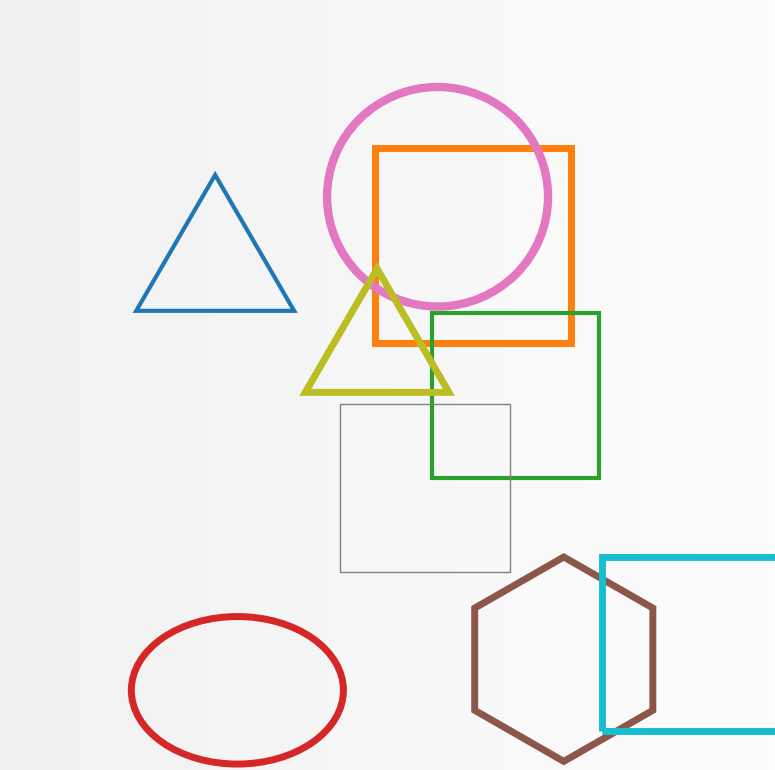[{"shape": "triangle", "thickness": 1.5, "radius": 0.59, "center": [0.278, 0.655]}, {"shape": "square", "thickness": 2.5, "radius": 0.63, "center": [0.611, 0.681]}, {"shape": "square", "thickness": 1.5, "radius": 0.54, "center": [0.665, 0.486]}, {"shape": "oval", "thickness": 2.5, "radius": 0.68, "center": [0.306, 0.104]}, {"shape": "hexagon", "thickness": 2.5, "radius": 0.66, "center": [0.727, 0.144]}, {"shape": "circle", "thickness": 3, "radius": 0.71, "center": [0.565, 0.744]}, {"shape": "square", "thickness": 0.5, "radius": 0.55, "center": [0.548, 0.367]}, {"shape": "triangle", "thickness": 2.5, "radius": 0.54, "center": [0.487, 0.544]}, {"shape": "square", "thickness": 2.5, "radius": 0.57, "center": [0.89, 0.163]}]